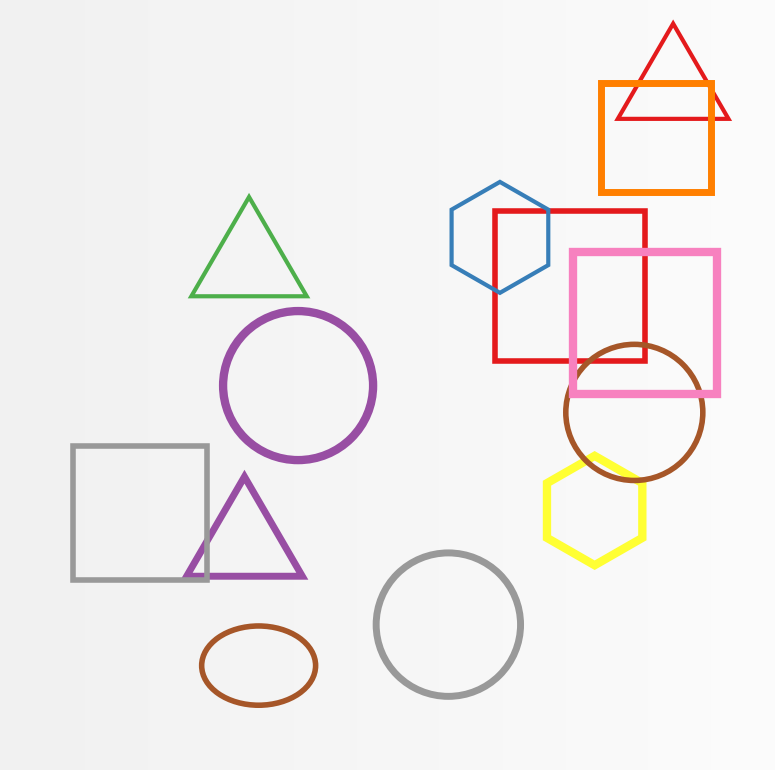[{"shape": "square", "thickness": 2, "radius": 0.48, "center": [0.735, 0.628]}, {"shape": "triangle", "thickness": 1.5, "radius": 0.41, "center": [0.869, 0.887]}, {"shape": "hexagon", "thickness": 1.5, "radius": 0.36, "center": [0.645, 0.692]}, {"shape": "triangle", "thickness": 1.5, "radius": 0.43, "center": [0.321, 0.658]}, {"shape": "triangle", "thickness": 2.5, "radius": 0.43, "center": [0.315, 0.295]}, {"shape": "circle", "thickness": 3, "radius": 0.48, "center": [0.385, 0.499]}, {"shape": "square", "thickness": 2.5, "radius": 0.35, "center": [0.847, 0.821]}, {"shape": "hexagon", "thickness": 3, "radius": 0.36, "center": [0.767, 0.337]}, {"shape": "oval", "thickness": 2, "radius": 0.37, "center": [0.334, 0.136]}, {"shape": "circle", "thickness": 2, "radius": 0.44, "center": [0.818, 0.464]}, {"shape": "square", "thickness": 3, "radius": 0.46, "center": [0.832, 0.581]}, {"shape": "square", "thickness": 2, "radius": 0.43, "center": [0.18, 0.334]}, {"shape": "circle", "thickness": 2.5, "radius": 0.47, "center": [0.579, 0.189]}]